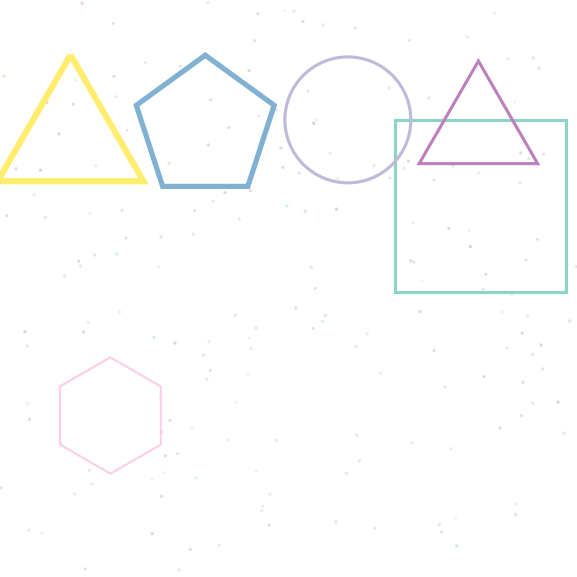[{"shape": "square", "thickness": 1.5, "radius": 0.74, "center": [0.832, 0.642]}, {"shape": "circle", "thickness": 1.5, "radius": 0.55, "center": [0.602, 0.792]}, {"shape": "pentagon", "thickness": 2.5, "radius": 0.63, "center": [0.355, 0.778]}, {"shape": "hexagon", "thickness": 1, "radius": 0.5, "center": [0.191, 0.28]}, {"shape": "triangle", "thickness": 1.5, "radius": 0.59, "center": [0.828, 0.775]}, {"shape": "triangle", "thickness": 3, "radius": 0.73, "center": [0.122, 0.758]}]